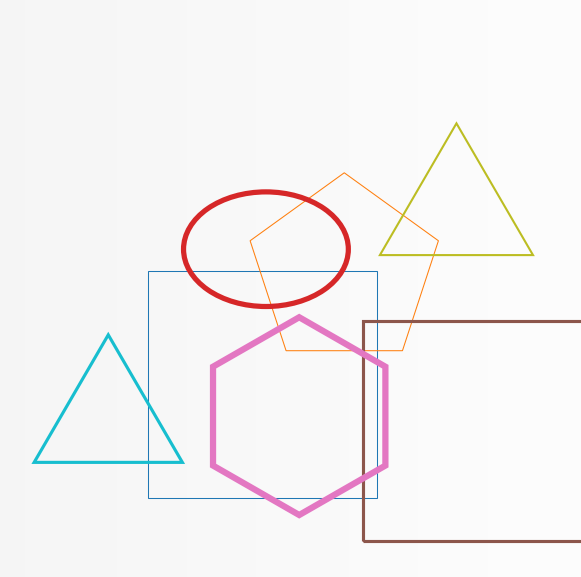[{"shape": "square", "thickness": 0.5, "radius": 0.98, "center": [0.452, 0.334]}, {"shape": "pentagon", "thickness": 0.5, "radius": 0.85, "center": [0.592, 0.53]}, {"shape": "oval", "thickness": 2.5, "radius": 0.71, "center": [0.458, 0.568]}, {"shape": "square", "thickness": 1.5, "radius": 0.95, "center": [0.814, 0.253]}, {"shape": "hexagon", "thickness": 3, "radius": 0.86, "center": [0.515, 0.279]}, {"shape": "triangle", "thickness": 1, "radius": 0.76, "center": [0.785, 0.633]}, {"shape": "triangle", "thickness": 1.5, "radius": 0.74, "center": [0.186, 0.272]}]